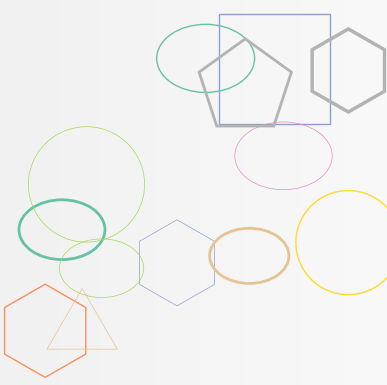[{"shape": "oval", "thickness": 2, "radius": 0.55, "center": [0.16, 0.403]}, {"shape": "oval", "thickness": 1, "radius": 0.63, "center": [0.531, 0.848]}, {"shape": "hexagon", "thickness": 1, "radius": 0.6, "center": [0.117, 0.141]}, {"shape": "square", "thickness": 1, "radius": 0.71, "center": [0.709, 0.822]}, {"shape": "hexagon", "thickness": 0.5, "radius": 0.56, "center": [0.457, 0.317]}, {"shape": "oval", "thickness": 0.5, "radius": 0.63, "center": [0.732, 0.595]}, {"shape": "oval", "thickness": 0.5, "radius": 0.54, "center": [0.262, 0.303]}, {"shape": "circle", "thickness": 0.5, "radius": 0.75, "center": [0.223, 0.521]}, {"shape": "circle", "thickness": 1, "radius": 0.68, "center": [0.899, 0.37]}, {"shape": "triangle", "thickness": 0.5, "radius": 0.52, "center": [0.212, 0.145]}, {"shape": "oval", "thickness": 2, "radius": 0.51, "center": [0.643, 0.335]}, {"shape": "hexagon", "thickness": 2.5, "radius": 0.54, "center": [0.899, 0.817]}, {"shape": "pentagon", "thickness": 2, "radius": 0.63, "center": [0.633, 0.774]}]